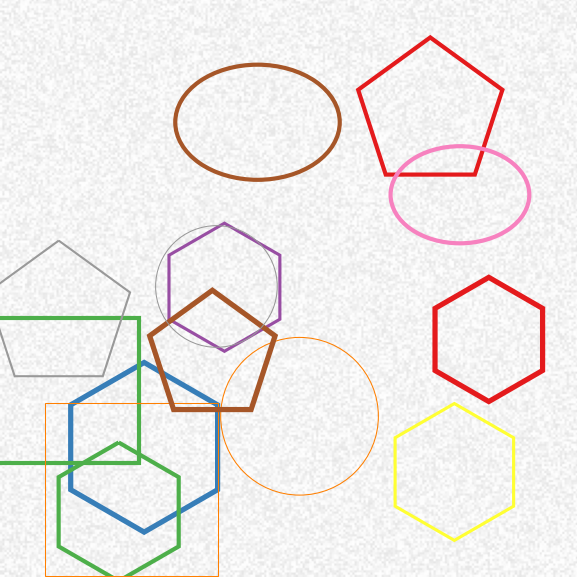[{"shape": "hexagon", "thickness": 2.5, "radius": 0.54, "center": [0.846, 0.411]}, {"shape": "pentagon", "thickness": 2, "radius": 0.66, "center": [0.745, 0.803]}, {"shape": "hexagon", "thickness": 2.5, "radius": 0.73, "center": [0.25, 0.225]}, {"shape": "square", "thickness": 2, "radius": 0.63, "center": [0.115, 0.324]}, {"shape": "hexagon", "thickness": 2, "radius": 0.6, "center": [0.205, 0.113]}, {"shape": "hexagon", "thickness": 1.5, "radius": 0.55, "center": [0.389, 0.502]}, {"shape": "circle", "thickness": 0.5, "radius": 0.68, "center": [0.519, 0.278]}, {"shape": "square", "thickness": 0.5, "radius": 0.75, "center": [0.228, 0.152]}, {"shape": "hexagon", "thickness": 1.5, "radius": 0.59, "center": [0.787, 0.182]}, {"shape": "pentagon", "thickness": 2.5, "radius": 0.57, "center": [0.368, 0.382]}, {"shape": "oval", "thickness": 2, "radius": 0.71, "center": [0.446, 0.787]}, {"shape": "oval", "thickness": 2, "radius": 0.6, "center": [0.796, 0.662]}, {"shape": "pentagon", "thickness": 1, "radius": 0.65, "center": [0.102, 0.453]}, {"shape": "circle", "thickness": 0.5, "radius": 0.53, "center": [0.375, 0.503]}]